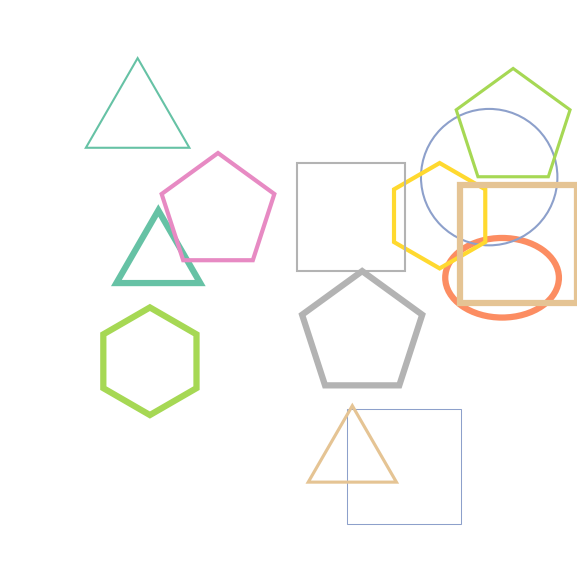[{"shape": "triangle", "thickness": 1, "radius": 0.52, "center": [0.238, 0.795]}, {"shape": "triangle", "thickness": 3, "radius": 0.42, "center": [0.274, 0.551]}, {"shape": "oval", "thickness": 3, "radius": 0.49, "center": [0.869, 0.518]}, {"shape": "circle", "thickness": 1, "radius": 0.59, "center": [0.847, 0.692]}, {"shape": "square", "thickness": 0.5, "radius": 0.5, "center": [0.7, 0.191]}, {"shape": "pentagon", "thickness": 2, "radius": 0.51, "center": [0.377, 0.632]}, {"shape": "hexagon", "thickness": 3, "radius": 0.47, "center": [0.26, 0.374]}, {"shape": "pentagon", "thickness": 1.5, "radius": 0.52, "center": [0.889, 0.777]}, {"shape": "hexagon", "thickness": 2, "radius": 0.46, "center": [0.761, 0.626]}, {"shape": "square", "thickness": 3, "radius": 0.51, "center": [0.898, 0.576]}, {"shape": "triangle", "thickness": 1.5, "radius": 0.44, "center": [0.61, 0.208]}, {"shape": "square", "thickness": 1, "radius": 0.47, "center": [0.608, 0.624]}, {"shape": "pentagon", "thickness": 3, "radius": 0.55, "center": [0.627, 0.42]}]